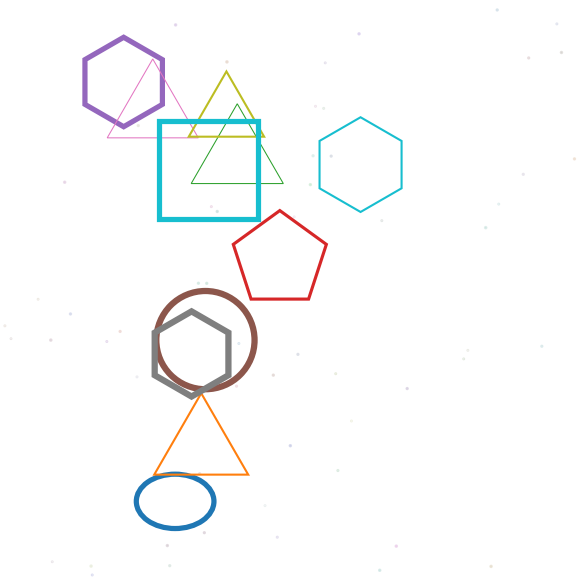[{"shape": "oval", "thickness": 2.5, "radius": 0.34, "center": [0.303, 0.131]}, {"shape": "triangle", "thickness": 1, "radius": 0.47, "center": [0.348, 0.224]}, {"shape": "triangle", "thickness": 0.5, "radius": 0.46, "center": [0.411, 0.727]}, {"shape": "pentagon", "thickness": 1.5, "radius": 0.42, "center": [0.485, 0.55]}, {"shape": "hexagon", "thickness": 2.5, "radius": 0.39, "center": [0.214, 0.857]}, {"shape": "circle", "thickness": 3, "radius": 0.43, "center": [0.356, 0.41]}, {"shape": "triangle", "thickness": 0.5, "radius": 0.46, "center": [0.265, 0.806]}, {"shape": "hexagon", "thickness": 3, "radius": 0.37, "center": [0.332, 0.386]}, {"shape": "triangle", "thickness": 1, "radius": 0.38, "center": [0.392, 0.8]}, {"shape": "hexagon", "thickness": 1, "radius": 0.41, "center": [0.624, 0.714]}, {"shape": "square", "thickness": 2.5, "radius": 0.43, "center": [0.361, 0.704]}]